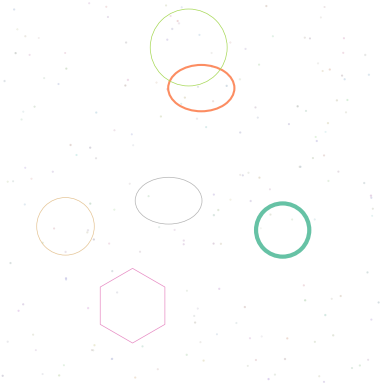[{"shape": "circle", "thickness": 3, "radius": 0.35, "center": [0.734, 0.403]}, {"shape": "oval", "thickness": 1.5, "radius": 0.43, "center": [0.523, 0.771]}, {"shape": "hexagon", "thickness": 0.5, "radius": 0.48, "center": [0.344, 0.206]}, {"shape": "circle", "thickness": 0.5, "radius": 0.5, "center": [0.49, 0.877]}, {"shape": "circle", "thickness": 0.5, "radius": 0.37, "center": [0.17, 0.412]}, {"shape": "oval", "thickness": 0.5, "radius": 0.43, "center": [0.438, 0.479]}]